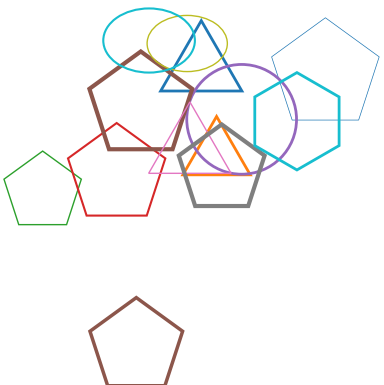[{"shape": "triangle", "thickness": 2, "radius": 0.61, "center": [0.523, 0.825]}, {"shape": "pentagon", "thickness": 0.5, "radius": 0.73, "center": [0.845, 0.807]}, {"shape": "triangle", "thickness": 2, "radius": 0.51, "center": [0.563, 0.596]}, {"shape": "pentagon", "thickness": 1, "radius": 0.53, "center": [0.111, 0.502]}, {"shape": "pentagon", "thickness": 1.5, "radius": 0.66, "center": [0.303, 0.548]}, {"shape": "circle", "thickness": 2, "radius": 0.71, "center": [0.628, 0.69]}, {"shape": "pentagon", "thickness": 2.5, "radius": 0.63, "center": [0.354, 0.1]}, {"shape": "pentagon", "thickness": 3, "radius": 0.7, "center": [0.366, 0.726]}, {"shape": "triangle", "thickness": 1, "radius": 0.62, "center": [0.493, 0.612]}, {"shape": "pentagon", "thickness": 3, "radius": 0.59, "center": [0.576, 0.56]}, {"shape": "oval", "thickness": 1, "radius": 0.52, "center": [0.486, 0.887]}, {"shape": "hexagon", "thickness": 2, "radius": 0.63, "center": [0.771, 0.685]}, {"shape": "oval", "thickness": 1.5, "radius": 0.59, "center": [0.387, 0.895]}]